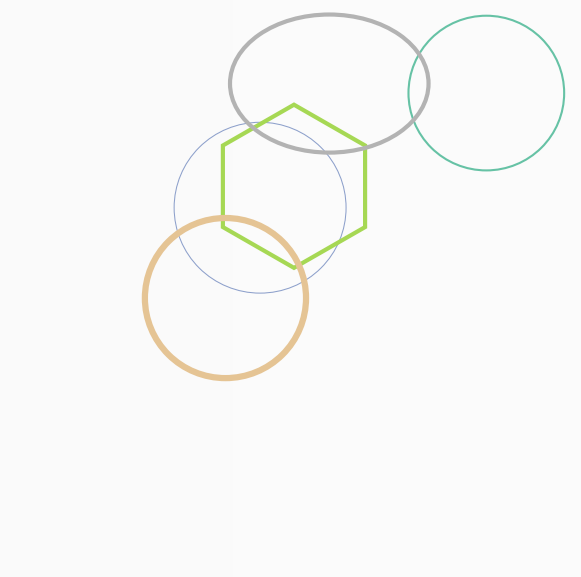[{"shape": "circle", "thickness": 1, "radius": 0.67, "center": [0.837, 0.838]}, {"shape": "circle", "thickness": 0.5, "radius": 0.74, "center": [0.447, 0.639]}, {"shape": "hexagon", "thickness": 2, "radius": 0.71, "center": [0.506, 0.677]}, {"shape": "circle", "thickness": 3, "radius": 0.69, "center": [0.388, 0.483]}, {"shape": "oval", "thickness": 2, "radius": 0.85, "center": [0.566, 0.854]}]